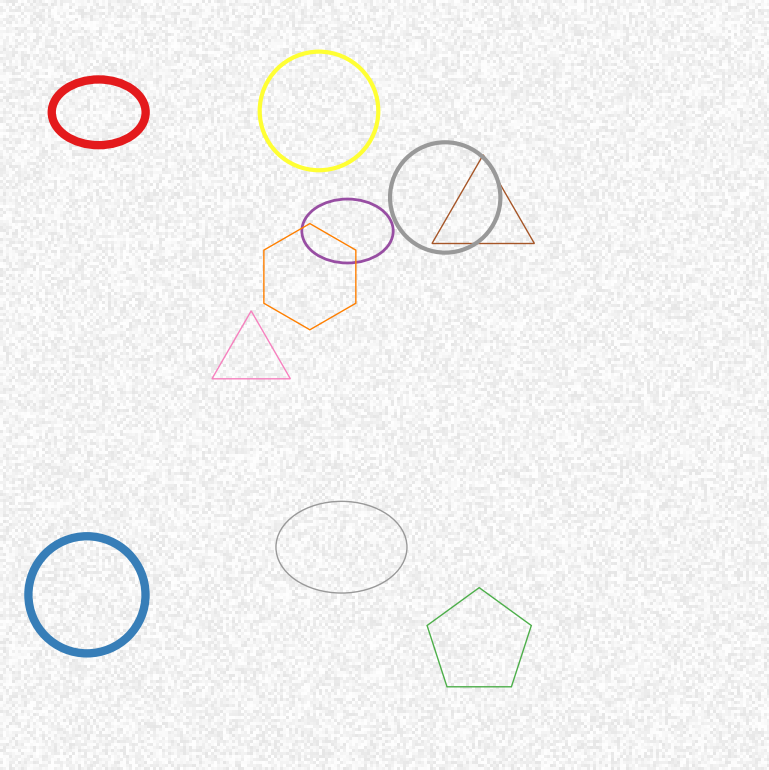[{"shape": "oval", "thickness": 3, "radius": 0.3, "center": [0.128, 0.854]}, {"shape": "circle", "thickness": 3, "radius": 0.38, "center": [0.113, 0.228]}, {"shape": "pentagon", "thickness": 0.5, "radius": 0.36, "center": [0.622, 0.166]}, {"shape": "oval", "thickness": 1, "radius": 0.3, "center": [0.451, 0.7]}, {"shape": "hexagon", "thickness": 0.5, "radius": 0.34, "center": [0.402, 0.641]}, {"shape": "circle", "thickness": 1.5, "radius": 0.39, "center": [0.414, 0.856]}, {"shape": "triangle", "thickness": 0.5, "radius": 0.38, "center": [0.628, 0.722]}, {"shape": "triangle", "thickness": 0.5, "radius": 0.29, "center": [0.326, 0.537]}, {"shape": "circle", "thickness": 1.5, "radius": 0.36, "center": [0.578, 0.744]}, {"shape": "oval", "thickness": 0.5, "radius": 0.43, "center": [0.443, 0.289]}]